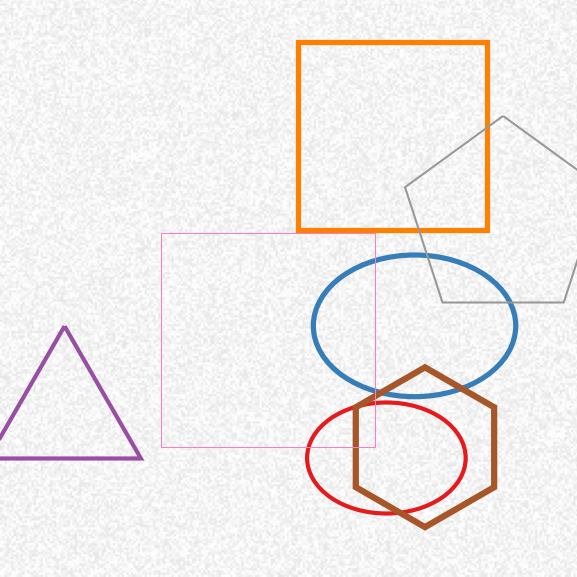[{"shape": "oval", "thickness": 2, "radius": 0.69, "center": [0.669, 0.206]}, {"shape": "oval", "thickness": 2.5, "radius": 0.88, "center": [0.718, 0.435]}, {"shape": "triangle", "thickness": 2, "radius": 0.76, "center": [0.112, 0.282]}, {"shape": "square", "thickness": 2.5, "radius": 0.82, "center": [0.679, 0.763]}, {"shape": "hexagon", "thickness": 3, "radius": 0.69, "center": [0.736, 0.225]}, {"shape": "square", "thickness": 0.5, "radius": 0.93, "center": [0.464, 0.411]}, {"shape": "pentagon", "thickness": 1, "radius": 0.89, "center": [0.871, 0.62]}]